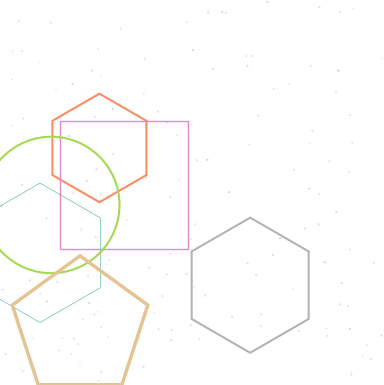[{"shape": "hexagon", "thickness": 0.5, "radius": 0.91, "center": [0.104, 0.343]}, {"shape": "hexagon", "thickness": 1.5, "radius": 0.7, "center": [0.258, 0.616]}, {"shape": "square", "thickness": 1, "radius": 0.83, "center": [0.323, 0.52]}, {"shape": "circle", "thickness": 1.5, "radius": 0.89, "center": [0.133, 0.468]}, {"shape": "pentagon", "thickness": 2.5, "radius": 0.93, "center": [0.208, 0.15]}, {"shape": "hexagon", "thickness": 1.5, "radius": 0.88, "center": [0.65, 0.259]}]